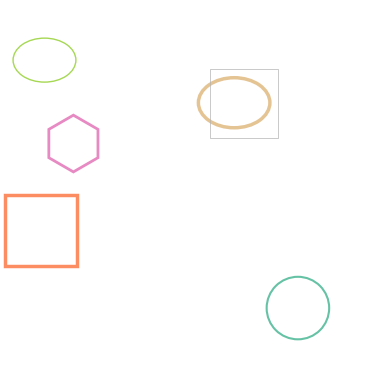[{"shape": "circle", "thickness": 1.5, "radius": 0.41, "center": [0.774, 0.2]}, {"shape": "square", "thickness": 2.5, "radius": 0.46, "center": [0.106, 0.402]}, {"shape": "hexagon", "thickness": 2, "radius": 0.37, "center": [0.191, 0.627]}, {"shape": "oval", "thickness": 1, "radius": 0.41, "center": [0.116, 0.844]}, {"shape": "oval", "thickness": 2.5, "radius": 0.46, "center": [0.608, 0.733]}, {"shape": "square", "thickness": 0.5, "radius": 0.44, "center": [0.633, 0.731]}]